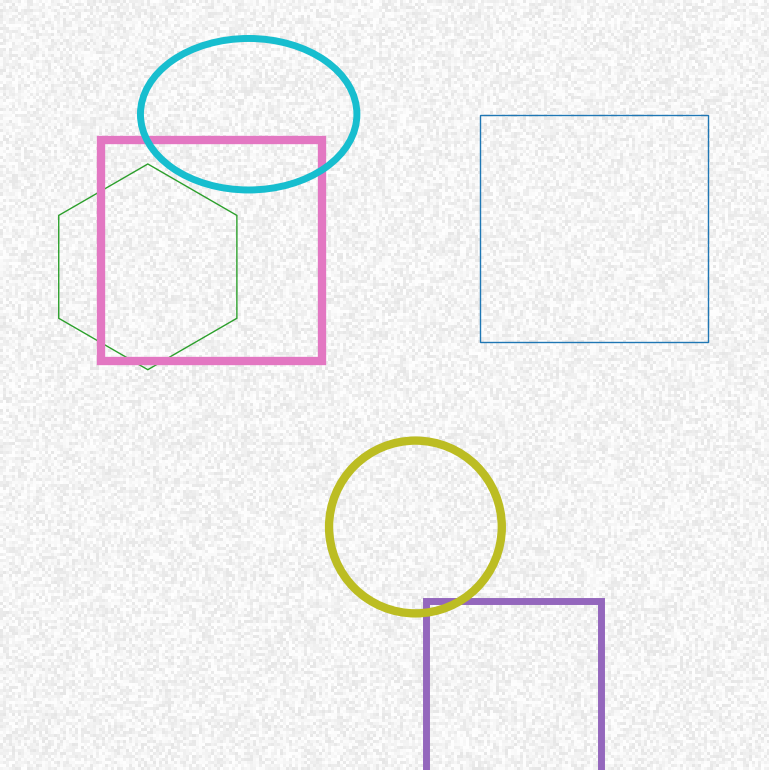[{"shape": "square", "thickness": 0.5, "radius": 0.74, "center": [0.771, 0.703]}, {"shape": "hexagon", "thickness": 0.5, "radius": 0.67, "center": [0.192, 0.653]}, {"shape": "square", "thickness": 2.5, "radius": 0.57, "center": [0.666, 0.106]}, {"shape": "square", "thickness": 3, "radius": 0.72, "center": [0.275, 0.674]}, {"shape": "circle", "thickness": 3, "radius": 0.56, "center": [0.54, 0.316]}, {"shape": "oval", "thickness": 2.5, "radius": 0.7, "center": [0.323, 0.852]}]